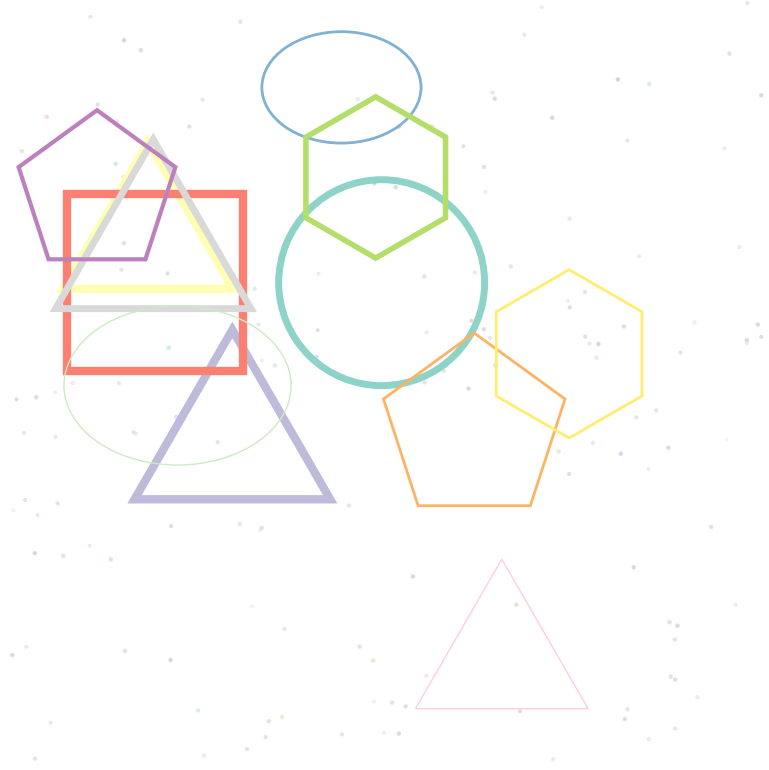[{"shape": "circle", "thickness": 2.5, "radius": 0.67, "center": [0.496, 0.633]}, {"shape": "triangle", "thickness": 3, "radius": 0.64, "center": [0.193, 0.688]}, {"shape": "triangle", "thickness": 3, "radius": 0.73, "center": [0.302, 0.425]}, {"shape": "square", "thickness": 3, "radius": 0.57, "center": [0.201, 0.633]}, {"shape": "oval", "thickness": 1, "radius": 0.52, "center": [0.443, 0.886]}, {"shape": "pentagon", "thickness": 1, "radius": 0.62, "center": [0.616, 0.444]}, {"shape": "hexagon", "thickness": 2, "radius": 0.52, "center": [0.488, 0.77]}, {"shape": "triangle", "thickness": 0.5, "radius": 0.65, "center": [0.652, 0.144]}, {"shape": "triangle", "thickness": 2.5, "radius": 0.73, "center": [0.199, 0.672]}, {"shape": "pentagon", "thickness": 1.5, "radius": 0.54, "center": [0.126, 0.75]}, {"shape": "oval", "thickness": 0.5, "radius": 0.74, "center": [0.231, 0.499]}, {"shape": "hexagon", "thickness": 1, "radius": 0.55, "center": [0.739, 0.54]}]